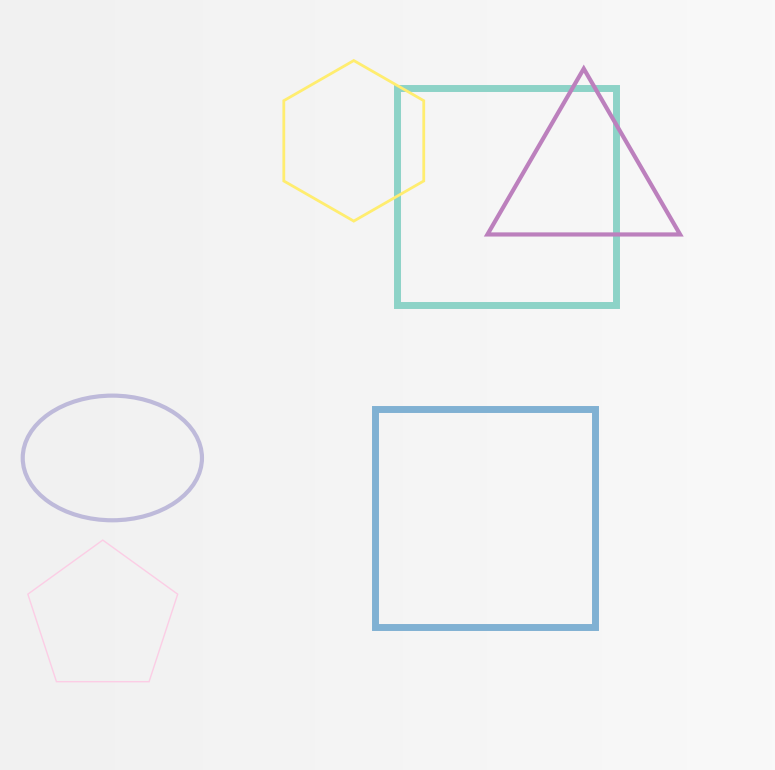[{"shape": "square", "thickness": 2.5, "radius": 0.71, "center": [0.653, 0.745]}, {"shape": "oval", "thickness": 1.5, "radius": 0.58, "center": [0.145, 0.405]}, {"shape": "square", "thickness": 2.5, "radius": 0.71, "center": [0.626, 0.327]}, {"shape": "pentagon", "thickness": 0.5, "radius": 0.51, "center": [0.133, 0.197]}, {"shape": "triangle", "thickness": 1.5, "radius": 0.72, "center": [0.753, 0.767]}, {"shape": "hexagon", "thickness": 1, "radius": 0.52, "center": [0.456, 0.817]}]